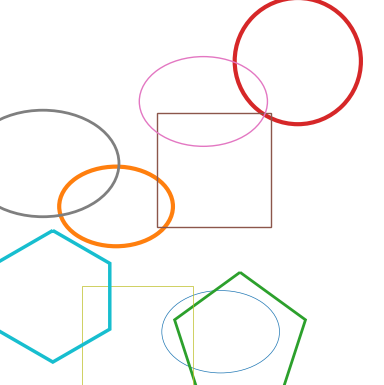[{"shape": "oval", "thickness": 0.5, "radius": 0.76, "center": [0.573, 0.138]}, {"shape": "oval", "thickness": 3, "radius": 0.74, "center": [0.301, 0.464]}, {"shape": "pentagon", "thickness": 2, "radius": 0.89, "center": [0.623, 0.114]}, {"shape": "circle", "thickness": 3, "radius": 0.82, "center": [0.774, 0.841]}, {"shape": "square", "thickness": 1, "radius": 0.74, "center": [0.555, 0.559]}, {"shape": "oval", "thickness": 1, "radius": 0.83, "center": [0.528, 0.736]}, {"shape": "oval", "thickness": 2, "radius": 0.99, "center": [0.111, 0.575]}, {"shape": "square", "thickness": 0.5, "radius": 0.72, "center": [0.357, 0.114]}, {"shape": "hexagon", "thickness": 2.5, "radius": 0.85, "center": [0.137, 0.23]}]